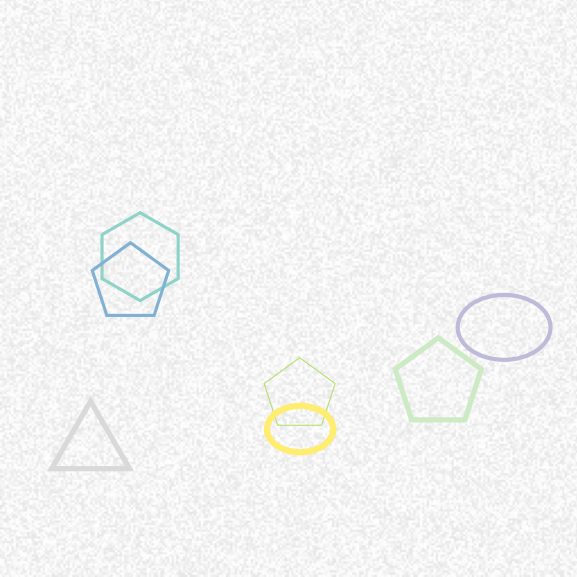[{"shape": "hexagon", "thickness": 1.5, "radius": 0.38, "center": [0.243, 0.555]}, {"shape": "oval", "thickness": 2, "radius": 0.4, "center": [0.873, 0.432]}, {"shape": "pentagon", "thickness": 1.5, "radius": 0.35, "center": [0.226, 0.509]}, {"shape": "pentagon", "thickness": 0.5, "radius": 0.32, "center": [0.519, 0.315]}, {"shape": "triangle", "thickness": 2.5, "radius": 0.39, "center": [0.157, 0.227]}, {"shape": "pentagon", "thickness": 2.5, "radius": 0.39, "center": [0.759, 0.336]}, {"shape": "oval", "thickness": 3, "radius": 0.29, "center": [0.52, 0.256]}]